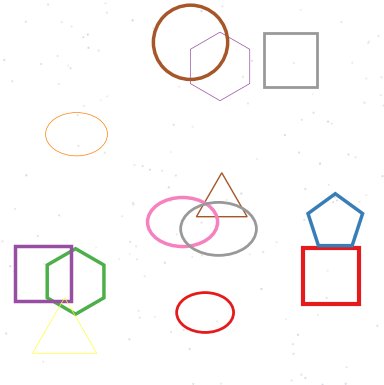[{"shape": "square", "thickness": 3, "radius": 0.36, "center": [0.861, 0.284]}, {"shape": "oval", "thickness": 2, "radius": 0.37, "center": [0.533, 0.188]}, {"shape": "pentagon", "thickness": 2.5, "radius": 0.37, "center": [0.871, 0.422]}, {"shape": "hexagon", "thickness": 2.5, "radius": 0.43, "center": [0.196, 0.269]}, {"shape": "square", "thickness": 2.5, "radius": 0.36, "center": [0.112, 0.29]}, {"shape": "hexagon", "thickness": 0.5, "radius": 0.45, "center": [0.572, 0.827]}, {"shape": "oval", "thickness": 0.5, "radius": 0.4, "center": [0.199, 0.651]}, {"shape": "triangle", "thickness": 0.5, "radius": 0.48, "center": [0.168, 0.131]}, {"shape": "circle", "thickness": 2.5, "radius": 0.48, "center": [0.495, 0.89]}, {"shape": "triangle", "thickness": 1, "radius": 0.38, "center": [0.576, 0.475]}, {"shape": "oval", "thickness": 2.5, "radius": 0.45, "center": [0.474, 0.423]}, {"shape": "square", "thickness": 2, "radius": 0.35, "center": [0.755, 0.844]}, {"shape": "oval", "thickness": 2, "radius": 0.49, "center": [0.568, 0.406]}]